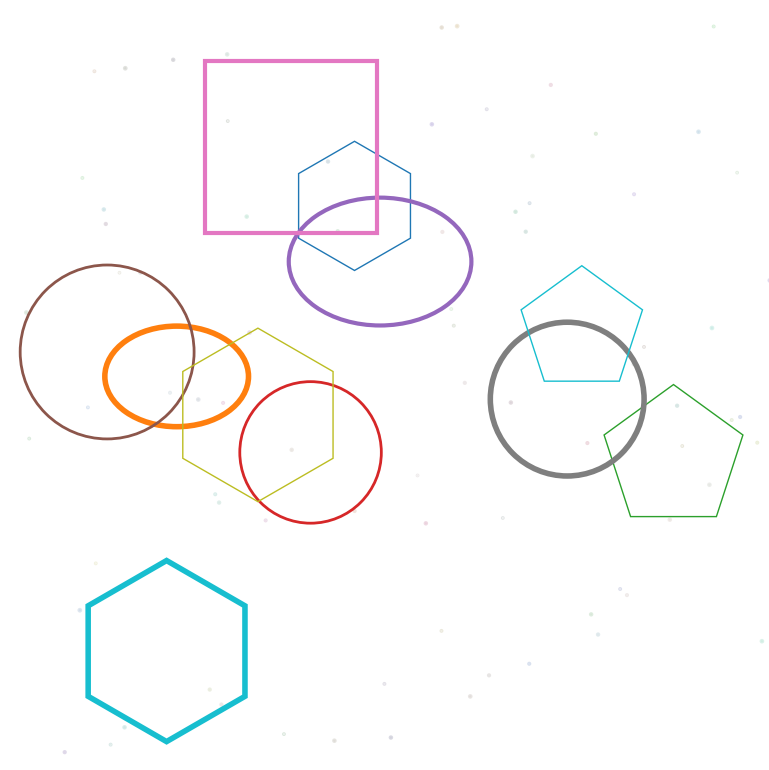[{"shape": "hexagon", "thickness": 0.5, "radius": 0.42, "center": [0.46, 0.733]}, {"shape": "oval", "thickness": 2, "radius": 0.47, "center": [0.229, 0.511]}, {"shape": "pentagon", "thickness": 0.5, "radius": 0.47, "center": [0.875, 0.406]}, {"shape": "circle", "thickness": 1, "radius": 0.46, "center": [0.403, 0.412]}, {"shape": "oval", "thickness": 1.5, "radius": 0.59, "center": [0.494, 0.66]}, {"shape": "circle", "thickness": 1, "radius": 0.56, "center": [0.139, 0.543]}, {"shape": "square", "thickness": 1.5, "radius": 0.56, "center": [0.378, 0.809]}, {"shape": "circle", "thickness": 2, "radius": 0.5, "center": [0.737, 0.482]}, {"shape": "hexagon", "thickness": 0.5, "radius": 0.56, "center": [0.335, 0.461]}, {"shape": "pentagon", "thickness": 0.5, "radius": 0.41, "center": [0.756, 0.572]}, {"shape": "hexagon", "thickness": 2, "radius": 0.59, "center": [0.216, 0.154]}]